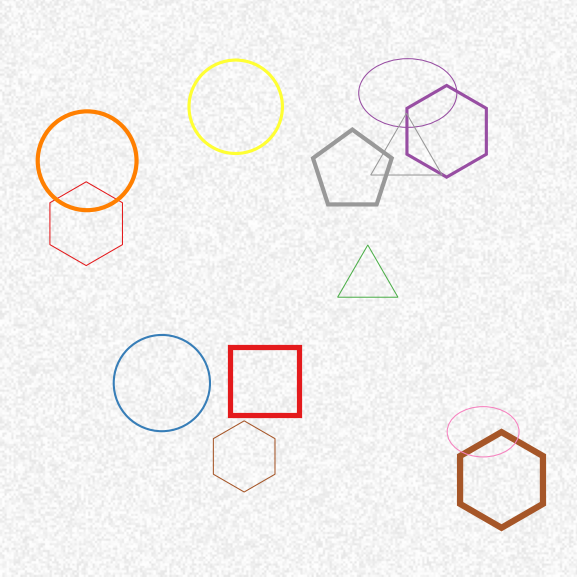[{"shape": "square", "thickness": 2.5, "radius": 0.3, "center": [0.458, 0.339]}, {"shape": "hexagon", "thickness": 0.5, "radius": 0.36, "center": [0.149, 0.612]}, {"shape": "circle", "thickness": 1, "radius": 0.42, "center": [0.28, 0.336]}, {"shape": "triangle", "thickness": 0.5, "radius": 0.3, "center": [0.637, 0.515]}, {"shape": "oval", "thickness": 0.5, "radius": 0.42, "center": [0.706, 0.838]}, {"shape": "hexagon", "thickness": 1.5, "radius": 0.4, "center": [0.773, 0.772]}, {"shape": "circle", "thickness": 2, "radius": 0.43, "center": [0.151, 0.721]}, {"shape": "circle", "thickness": 1.5, "radius": 0.4, "center": [0.408, 0.814]}, {"shape": "hexagon", "thickness": 0.5, "radius": 0.31, "center": [0.423, 0.209]}, {"shape": "hexagon", "thickness": 3, "radius": 0.41, "center": [0.868, 0.168]}, {"shape": "oval", "thickness": 0.5, "radius": 0.31, "center": [0.837, 0.251]}, {"shape": "pentagon", "thickness": 2, "radius": 0.36, "center": [0.61, 0.703]}, {"shape": "triangle", "thickness": 0.5, "radius": 0.36, "center": [0.704, 0.732]}]